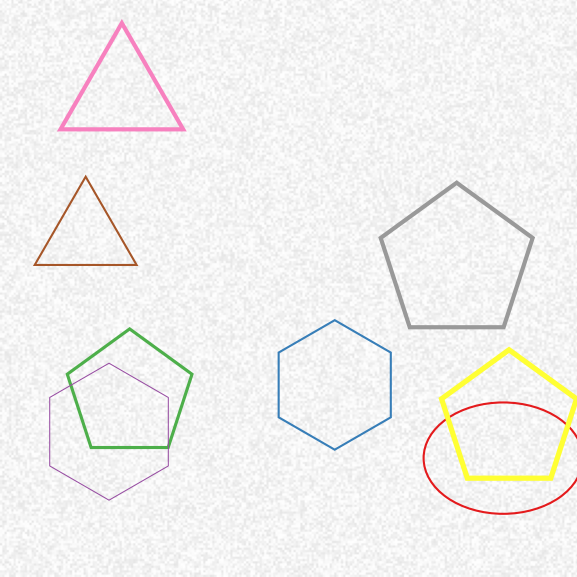[{"shape": "oval", "thickness": 1, "radius": 0.69, "center": [0.871, 0.206]}, {"shape": "hexagon", "thickness": 1, "radius": 0.56, "center": [0.58, 0.333]}, {"shape": "pentagon", "thickness": 1.5, "radius": 0.57, "center": [0.224, 0.316]}, {"shape": "hexagon", "thickness": 0.5, "radius": 0.59, "center": [0.189, 0.252]}, {"shape": "pentagon", "thickness": 2.5, "radius": 0.61, "center": [0.881, 0.271]}, {"shape": "triangle", "thickness": 1, "radius": 0.51, "center": [0.148, 0.591]}, {"shape": "triangle", "thickness": 2, "radius": 0.61, "center": [0.211, 0.836]}, {"shape": "pentagon", "thickness": 2, "radius": 0.69, "center": [0.791, 0.544]}]